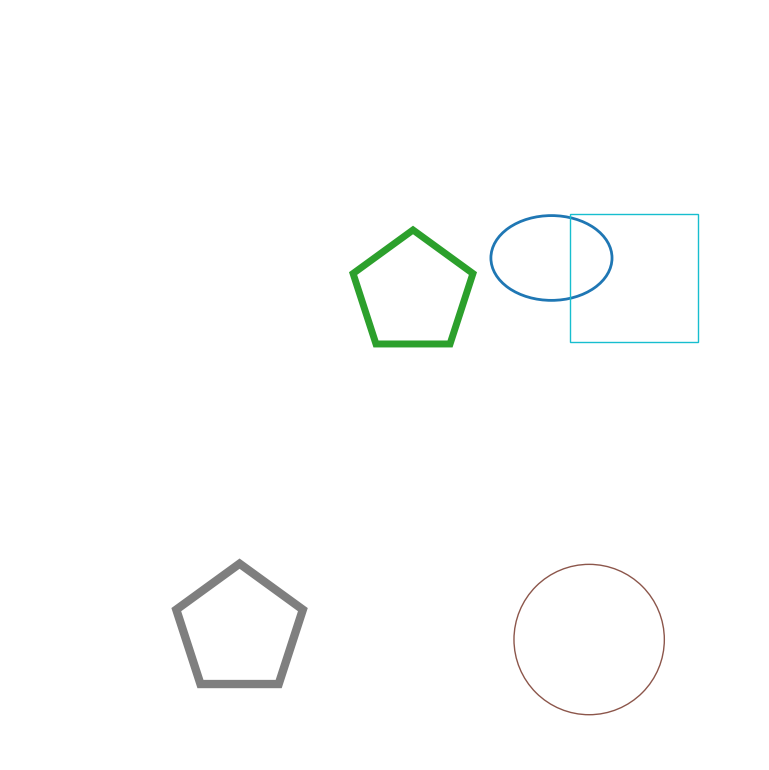[{"shape": "oval", "thickness": 1, "radius": 0.39, "center": [0.716, 0.665]}, {"shape": "pentagon", "thickness": 2.5, "radius": 0.41, "center": [0.536, 0.619]}, {"shape": "circle", "thickness": 0.5, "radius": 0.49, "center": [0.765, 0.169]}, {"shape": "pentagon", "thickness": 3, "radius": 0.43, "center": [0.311, 0.182]}, {"shape": "square", "thickness": 0.5, "radius": 0.42, "center": [0.823, 0.639]}]